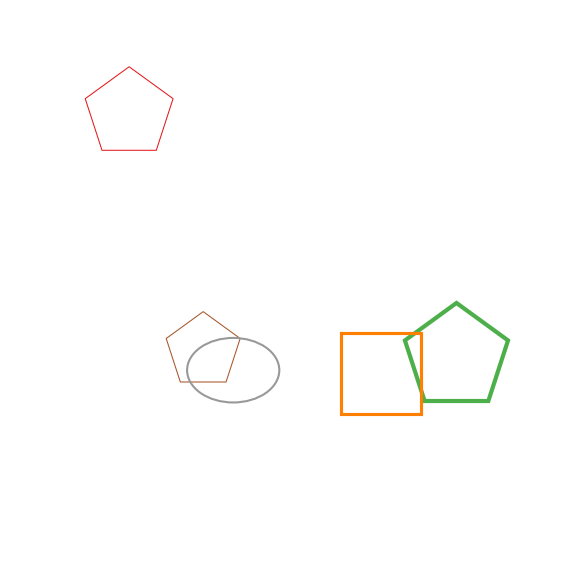[{"shape": "pentagon", "thickness": 0.5, "radius": 0.4, "center": [0.224, 0.804]}, {"shape": "pentagon", "thickness": 2, "radius": 0.47, "center": [0.79, 0.381]}, {"shape": "square", "thickness": 1.5, "radius": 0.35, "center": [0.66, 0.352]}, {"shape": "pentagon", "thickness": 0.5, "radius": 0.34, "center": [0.352, 0.392]}, {"shape": "oval", "thickness": 1, "radius": 0.4, "center": [0.404, 0.358]}]